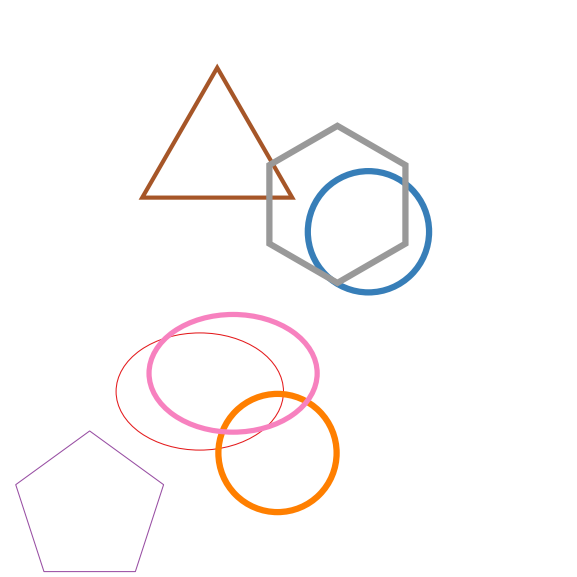[{"shape": "oval", "thickness": 0.5, "radius": 0.72, "center": [0.346, 0.321]}, {"shape": "circle", "thickness": 3, "radius": 0.52, "center": [0.638, 0.598]}, {"shape": "pentagon", "thickness": 0.5, "radius": 0.67, "center": [0.155, 0.118]}, {"shape": "circle", "thickness": 3, "radius": 0.51, "center": [0.481, 0.215]}, {"shape": "triangle", "thickness": 2, "radius": 0.75, "center": [0.376, 0.732]}, {"shape": "oval", "thickness": 2.5, "radius": 0.73, "center": [0.404, 0.353]}, {"shape": "hexagon", "thickness": 3, "radius": 0.68, "center": [0.584, 0.645]}]